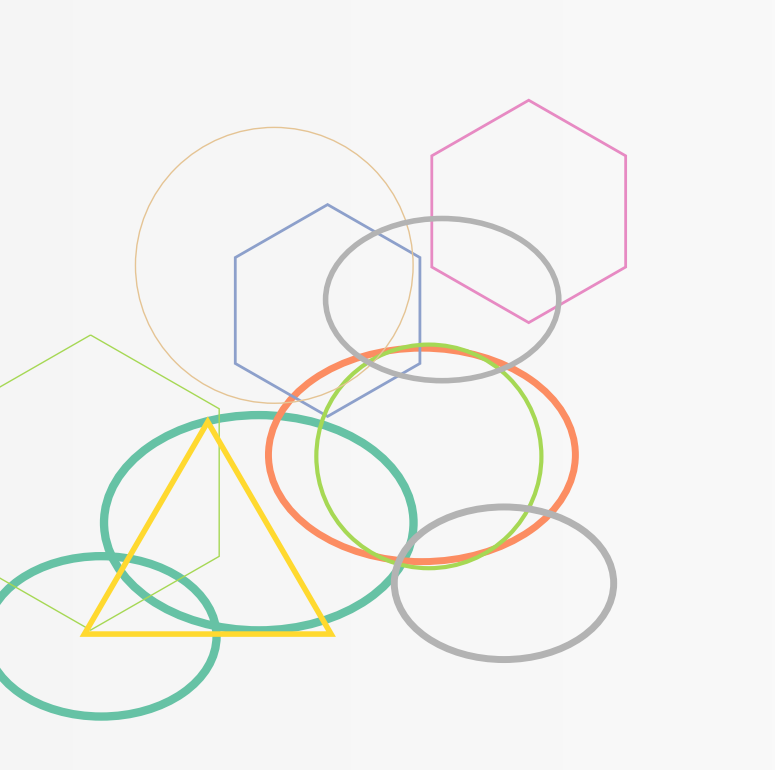[{"shape": "oval", "thickness": 3, "radius": 0.74, "center": [0.131, 0.174]}, {"shape": "oval", "thickness": 3, "radius": 1.0, "center": [0.334, 0.321]}, {"shape": "oval", "thickness": 2.5, "radius": 0.99, "center": [0.544, 0.409]}, {"shape": "hexagon", "thickness": 1, "radius": 0.69, "center": [0.423, 0.597]}, {"shape": "hexagon", "thickness": 1, "radius": 0.72, "center": [0.682, 0.725]}, {"shape": "circle", "thickness": 1.5, "radius": 0.73, "center": [0.553, 0.407]}, {"shape": "hexagon", "thickness": 0.5, "radius": 0.96, "center": [0.117, 0.373]}, {"shape": "triangle", "thickness": 2, "radius": 0.92, "center": [0.268, 0.268]}, {"shape": "circle", "thickness": 0.5, "radius": 0.9, "center": [0.354, 0.655]}, {"shape": "oval", "thickness": 2.5, "radius": 0.71, "center": [0.65, 0.243]}, {"shape": "oval", "thickness": 2, "radius": 0.75, "center": [0.571, 0.611]}]